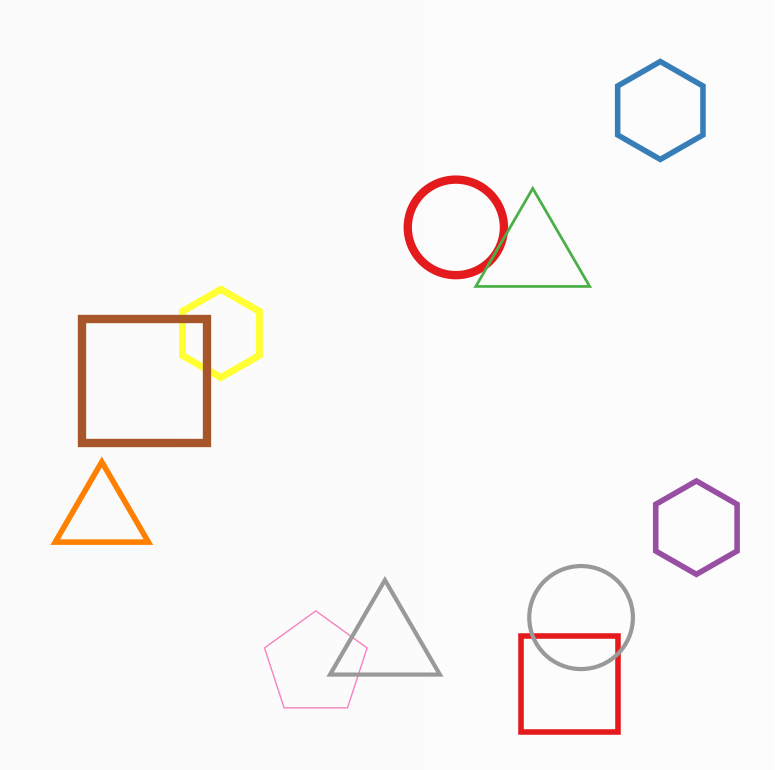[{"shape": "circle", "thickness": 3, "radius": 0.31, "center": [0.588, 0.705]}, {"shape": "square", "thickness": 2, "radius": 0.31, "center": [0.735, 0.112]}, {"shape": "hexagon", "thickness": 2, "radius": 0.32, "center": [0.852, 0.857]}, {"shape": "triangle", "thickness": 1, "radius": 0.42, "center": [0.687, 0.67]}, {"shape": "hexagon", "thickness": 2, "radius": 0.3, "center": [0.899, 0.315]}, {"shape": "triangle", "thickness": 2, "radius": 0.35, "center": [0.131, 0.331]}, {"shape": "hexagon", "thickness": 2.5, "radius": 0.29, "center": [0.285, 0.567]}, {"shape": "square", "thickness": 3, "radius": 0.4, "center": [0.187, 0.505]}, {"shape": "pentagon", "thickness": 0.5, "radius": 0.35, "center": [0.407, 0.137]}, {"shape": "circle", "thickness": 1.5, "radius": 0.33, "center": [0.75, 0.198]}, {"shape": "triangle", "thickness": 1.5, "radius": 0.41, "center": [0.497, 0.165]}]